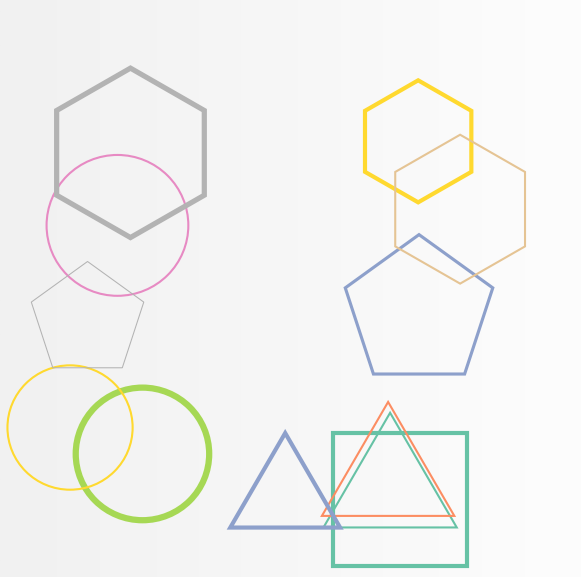[{"shape": "triangle", "thickness": 1, "radius": 0.66, "center": [0.671, 0.152]}, {"shape": "square", "thickness": 2, "radius": 0.58, "center": [0.689, 0.135]}, {"shape": "triangle", "thickness": 1, "radius": 0.66, "center": [0.668, 0.172]}, {"shape": "pentagon", "thickness": 1.5, "radius": 0.67, "center": [0.721, 0.459]}, {"shape": "triangle", "thickness": 2, "radius": 0.55, "center": [0.491, 0.14]}, {"shape": "circle", "thickness": 1, "radius": 0.61, "center": [0.202, 0.609]}, {"shape": "circle", "thickness": 3, "radius": 0.57, "center": [0.245, 0.213]}, {"shape": "circle", "thickness": 1, "radius": 0.54, "center": [0.121, 0.259]}, {"shape": "hexagon", "thickness": 2, "radius": 0.53, "center": [0.719, 0.754]}, {"shape": "hexagon", "thickness": 1, "radius": 0.64, "center": [0.792, 0.637]}, {"shape": "hexagon", "thickness": 2.5, "radius": 0.73, "center": [0.224, 0.734]}, {"shape": "pentagon", "thickness": 0.5, "radius": 0.51, "center": [0.151, 0.445]}]